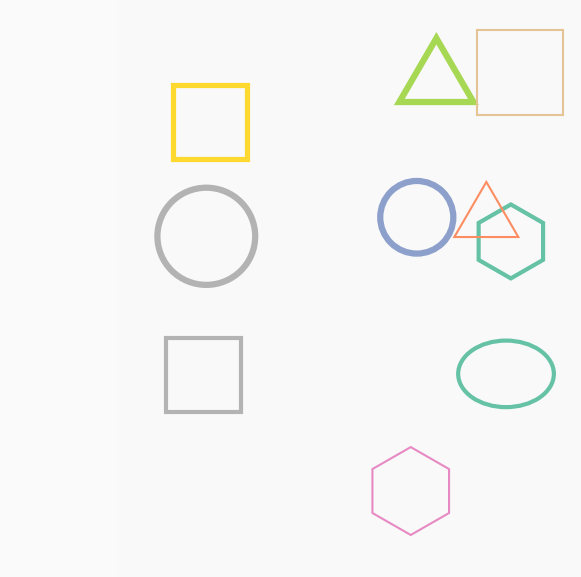[{"shape": "oval", "thickness": 2, "radius": 0.41, "center": [0.871, 0.352]}, {"shape": "hexagon", "thickness": 2, "radius": 0.32, "center": [0.879, 0.581]}, {"shape": "triangle", "thickness": 1, "radius": 0.32, "center": [0.837, 0.62]}, {"shape": "circle", "thickness": 3, "radius": 0.31, "center": [0.717, 0.623]}, {"shape": "hexagon", "thickness": 1, "radius": 0.38, "center": [0.707, 0.149]}, {"shape": "triangle", "thickness": 3, "radius": 0.37, "center": [0.751, 0.859]}, {"shape": "square", "thickness": 2.5, "radius": 0.32, "center": [0.362, 0.788]}, {"shape": "square", "thickness": 1, "radius": 0.37, "center": [0.895, 0.873]}, {"shape": "circle", "thickness": 3, "radius": 0.42, "center": [0.355, 0.59]}, {"shape": "square", "thickness": 2, "radius": 0.32, "center": [0.35, 0.35]}]